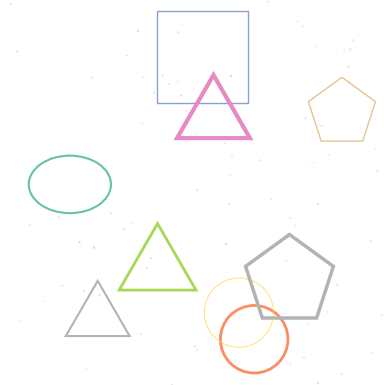[{"shape": "oval", "thickness": 1.5, "radius": 0.53, "center": [0.181, 0.521]}, {"shape": "circle", "thickness": 2, "radius": 0.44, "center": [0.66, 0.119]}, {"shape": "square", "thickness": 1, "radius": 0.59, "center": [0.526, 0.851]}, {"shape": "triangle", "thickness": 3, "radius": 0.55, "center": [0.554, 0.696]}, {"shape": "triangle", "thickness": 2, "radius": 0.58, "center": [0.409, 0.304]}, {"shape": "circle", "thickness": 0.5, "radius": 0.45, "center": [0.62, 0.188]}, {"shape": "pentagon", "thickness": 1, "radius": 0.46, "center": [0.888, 0.708]}, {"shape": "pentagon", "thickness": 2.5, "radius": 0.6, "center": [0.752, 0.271]}, {"shape": "triangle", "thickness": 1.5, "radius": 0.48, "center": [0.254, 0.175]}]